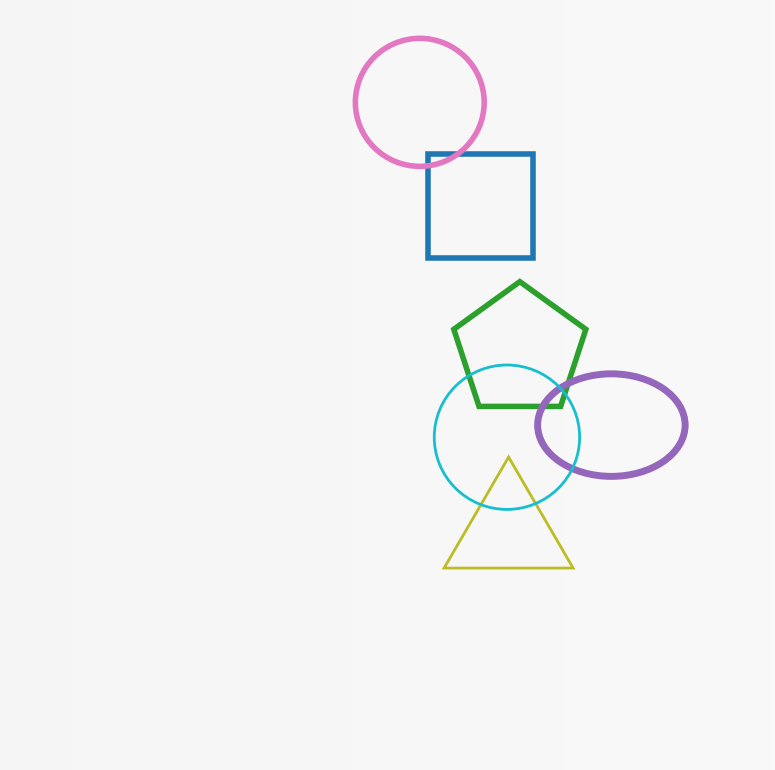[{"shape": "square", "thickness": 2, "radius": 0.34, "center": [0.62, 0.733]}, {"shape": "pentagon", "thickness": 2, "radius": 0.45, "center": [0.671, 0.545]}, {"shape": "oval", "thickness": 2.5, "radius": 0.48, "center": [0.789, 0.448]}, {"shape": "circle", "thickness": 2, "radius": 0.42, "center": [0.542, 0.867]}, {"shape": "triangle", "thickness": 1, "radius": 0.48, "center": [0.656, 0.31]}, {"shape": "circle", "thickness": 1, "radius": 0.47, "center": [0.654, 0.432]}]